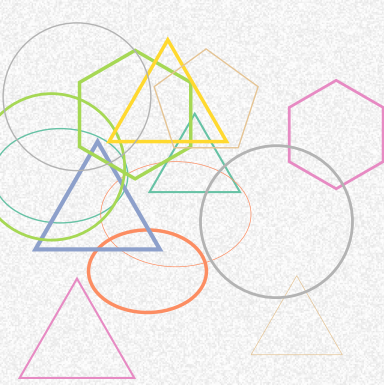[{"shape": "triangle", "thickness": 1.5, "radius": 0.68, "center": [0.506, 0.569]}, {"shape": "oval", "thickness": 1, "radius": 0.87, "center": [0.157, 0.544]}, {"shape": "oval", "thickness": 0.5, "radius": 0.98, "center": [0.457, 0.444]}, {"shape": "oval", "thickness": 2.5, "radius": 0.77, "center": [0.383, 0.296]}, {"shape": "triangle", "thickness": 3, "radius": 0.93, "center": [0.254, 0.446]}, {"shape": "hexagon", "thickness": 2, "radius": 0.7, "center": [0.873, 0.651]}, {"shape": "triangle", "thickness": 1.5, "radius": 0.86, "center": [0.2, 0.104]}, {"shape": "hexagon", "thickness": 2.5, "radius": 0.83, "center": [0.351, 0.702]}, {"shape": "circle", "thickness": 2, "radius": 0.95, "center": [0.134, 0.567]}, {"shape": "triangle", "thickness": 2.5, "radius": 0.88, "center": [0.436, 0.72]}, {"shape": "pentagon", "thickness": 1, "radius": 0.71, "center": [0.535, 0.731]}, {"shape": "triangle", "thickness": 0.5, "radius": 0.68, "center": [0.771, 0.147]}, {"shape": "circle", "thickness": 2, "radius": 0.99, "center": [0.718, 0.424]}, {"shape": "circle", "thickness": 1, "radius": 0.96, "center": [0.2, 0.749]}]